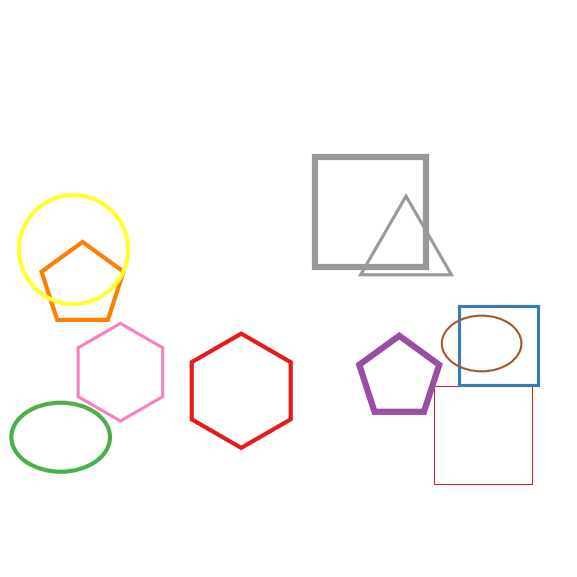[{"shape": "square", "thickness": 0.5, "radius": 0.43, "center": [0.836, 0.246]}, {"shape": "hexagon", "thickness": 2, "radius": 0.49, "center": [0.418, 0.323]}, {"shape": "square", "thickness": 1.5, "radius": 0.34, "center": [0.863, 0.401]}, {"shape": "oval", "thickness": 2, "radius": 0.43, "center": [0.105, 0.242]}, {"shape": "pentagon", "thickness": 3, "radius": 0.36, "center": [0.691, 0.345]}, {"shape": "pentagon", "thickness": 2, "radius": 0.37, "center": [0.143, 0.506]}, {"shape": "circle", "thickness": 2, "radius": 0.47, "center": [0.127, 0.567]}, {"shape": "oval", "thickness": 1, "radius": 0.34, "center": [0.834, 0.404]}, {"shape": "hexagon", "thickness": 1.5, "radius": 0.42, "center": [0.209, 0.355]}, {"shape": "triangle", "thickness": 1.5, "radius": 0.45, "center": [0.703, 0.569]}, {"shape": "square", "thickness": 3, "radius": 0.48, "center": [0.642, 0.632]}]